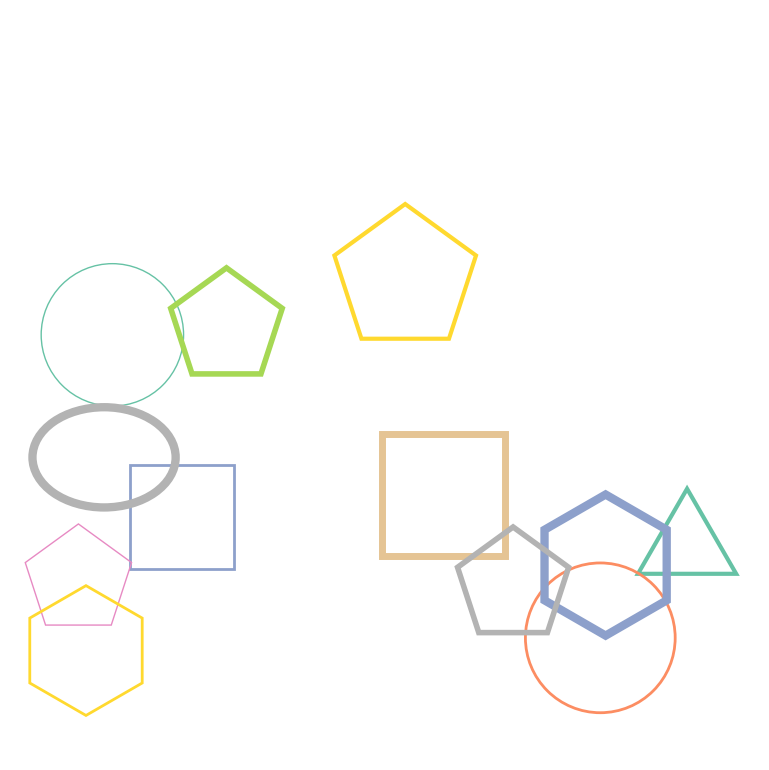[{"shape": "circle", "thickness": 0.5, "radius": 0.46, "center": [0.146, 0.565]}, {"shape": "triangle", "thickness": 1.5, "radius": 0.37, "center": [0.892, 0.292]}, {"shape": "circle", "thickness": 1, "radius": 0.49, "center": [0.78, 0.172]}, {"shape": "square", "thickness": 1, "radius": 0.34, "center": [0.236, 0.329]}, {"shape": "hexagon", "thickness": 3, "radius": 0.46, "center": [0.787, 0.266]}, {"shape": "pentagon", "thickness": 0.5, "radius": 0.36, "center": [0.102, 0.247]}, {"shape": "pentagon", "thickness": 2, "radius": 0.38, "center": [0.294, 0.576]}, {"shape": "pentagon", "thickness": 1.5, "radius": 0.48, "center": [0.526, 0.638]}, {"shape": "hexagon", "thickness": 1, "radius": 0.42, "center": [0.112, 0.155]}, {"shape": "square", "thickness": 2.5, "radius": 0.4, "center": [0.576, 0.357]}, {"shape": "pentagon", "thickness": 2, "radius": 0.38, "center": [0.666, 0.24]}, {"shape": "oval", "thickness": 3, "radius": 0.46, "center": [0.135, 0.406]}]